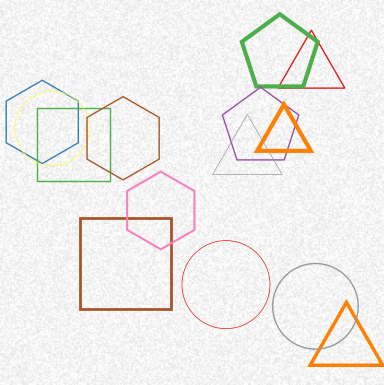[{"shape": "triangle", "thickness": 1, "radius": 0.5, "center": [0.809, 0.821]}, {"shape": "circle", "thickness": 0.5, "radius": 0.57, "center": [0.587, 0.261]}, {"shape": "hexagon", "thickness": 1, "radius": 0.54, "center": [0.11, 0.683]}, {"shape": "pentagon", "thickness": 3, "radius": 0.52, "center": [0.727, 0.859]}, {"shape": "square", "thickness": 1, "radius": 0.47, "center": [0.191, 0.624]}, {"shape": "pentagon", "thickness": 1, "radius": 0.52, "center": [0.677, 0.669]}, {"shape": "triangle", "thickness": 2.5, "radius": 0.54, "center": [0.9, 0.106]}, {"shape": "triangle", "thickness": 3, "radius": 0.4, "center": [0.738, 0.648]}, {"shape": "circle", "thickness": 0.5, "radius": 0.49, "center": [0.136, 0.666]}, {"shape": "hexagon", "thickness": 1, "radius": 0.54, "center": [0.32, 0.641]}, {"shape": "square", "thickness": 2, "radius": 0.59, "center": [0.325, 0.316]}, {"shape": "hexagon", "thickness": 1.5, "radius": 0.5, "center": [0.418, 0.453]}, {"shape": "triangle", "thickness": 0.5, "radius": 0.52, "center": [0.643, 0.599]}, {"shape": "circle", "thickness": 1, "radius": 0.56, "center": [0.819, 0.204]}]